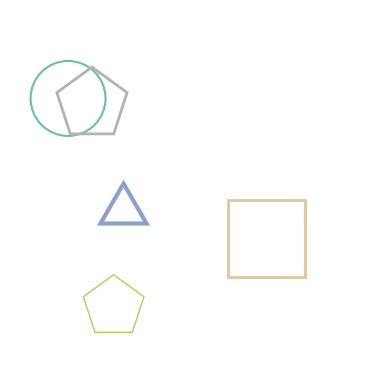[{"shape": "circle", "thickness": 1.5, "radius": 0.49, "center": [0.177, 0.744]}, {"shape": "triangle", "thickness": 3, "radius": 0.35, "center": [0.321, 0.454]}, {"shape": "pentagon", "thickness": 1, "radius": 0.41, "center": [0.295, 0.204]}, {"shape": "square", "thickness": 2, "radius": 0.5, "center": [0.692, 0.381]}, {"shape": "pentagon", "thickness": 2, "radius": 0.48, "center": [0.239, 0.73]}]